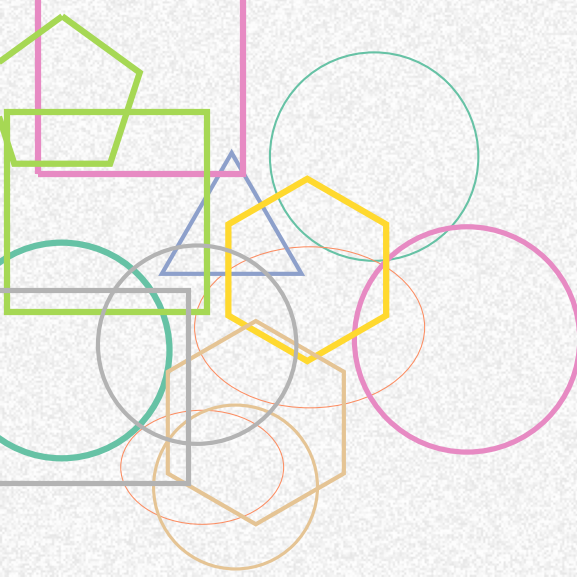[{"shape": "circle", "thickness": 1, "radius": 0.9, "center": [0.648, 0.728]}, {"shape": "circle", "thickness": 3, "radius": 0.93, "center": [0.107, 0.392]}, {"shape": "oval", "thickness": 0.5, "radius": 1.0, "center": [0.536, 0.432]}, {"shape": "oval", "thickness": 0.5, "radius": 0.71, "center": [0.35, 0.19]}, {"shape": "triangle", "thickness": 2, "radius": 0.7, "center": [0.401, 0.595]}, {"shape": "circle", "thickness": 2.5, "radius": 0.98, "center": [0.809, 0.411]}, {"shape": "square", "thickness": 3, "radius": 0.89, "center": [0.243, 0.875]}, {"shape": "pentagon", "thickness": 3, "radius": 0.71, "center": [0.108, 0.83]}, {"shape": "square", "thickness": 3, "radius": 0.87, "center": [0.185, 0.632]}, {"shape": "hexagon", "thickness": 3, "radius": 0.79, "center": [0.532, 0.532]}, {"shape": "hexagon", "thickness": 2, "radius": 0.88, "center": [0.443, 0.267]}, {"shape": "circle", "thickness": 1.5, "radius": 0.71, "center": [0.408, 0.156]}, {"shape": "square", "thickness": 2.5, "radius": 0.84, "center": [0.157, 0.33]}, {"shape": "circle", "thickness": 2, "radius": 0.86, "center": [0.341, 0.402]}]